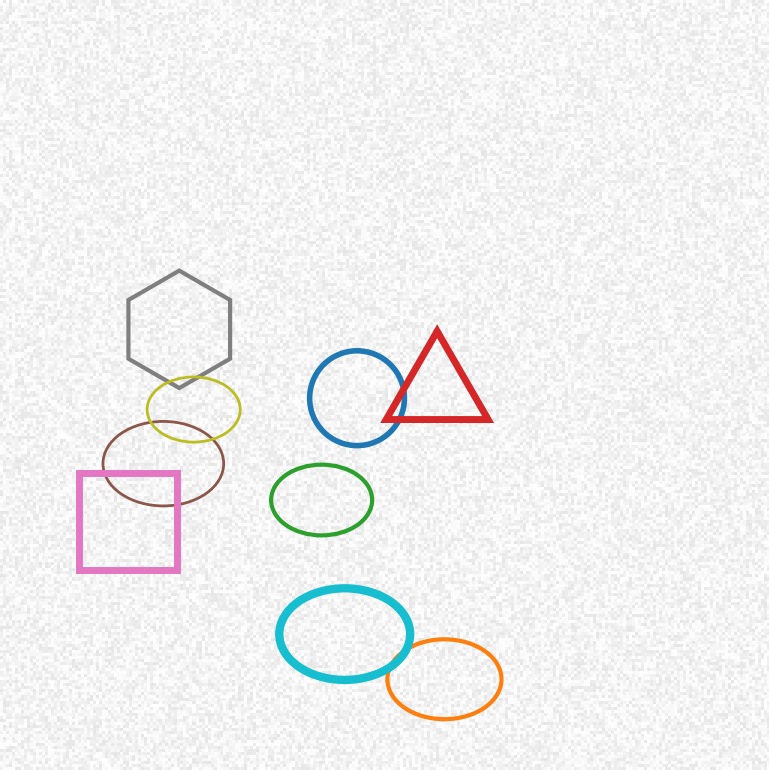[{"shape": "circle", "thickness": 2, "radius": 0.31, "center": [0.464, 0.483]}, {"shape": "oval", "thickness": 1.5, "radius": 0.37, "center": [0.577, 0.118]}, {"shape": "oval", "thickness": 1.5, "radius": 0.33, "center": [0.418, 0.351]}, {"shape": "triangle", "thickness": 2.5, "radius": 0.38, "center": [0.568, 0.493]}, {"shape": "oval", "thickness": 1, "radius": 0.39, "center": [0.212, 0.398]}, {"shape": "square", "thickness": 2.5, "radius": 0.32, "center": [0.167, 0.323]}, {"shape": "hexagon", "thickness": 1.5, "radius": 0.38, "center": [0.233, 0.572]}, {"shape": "oval", "thickness": 1, "radius": 0.3, "center": [0.252, 0.468]}, {"shape": "oval", "thickness": 3, "radius": 0.42, "center": [0.448, 0.176]}]